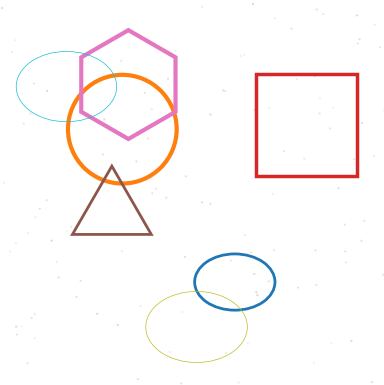[{"shape": "oval", "thickness": 2, "radius": 0.52, "center": [0.61, 0.267]}, {"shape": "circle", "thickness": 3, "radius": 0.71, "center": [0.318, 0.664]}, {"shape": "square", "thickness": 2.5, "radius": 0.66, "center": [0.796, 0.675]}, {"shape": "triangle", "thickness": 2, "radius": 0.59, "center": [0.291, 0.45]}, {"shape": "hexagon", "thickness": 3, "radius": 0.71, "center": [0.333, 0.78]}, {"shape": "oval", "thickness": 0.5, "radius": 0.66, "center": [0.511, 0.151]}, {"shape": "oval", "thickness": 0.5, "radius": 0.65, "center": [0.173, 0.775]}]